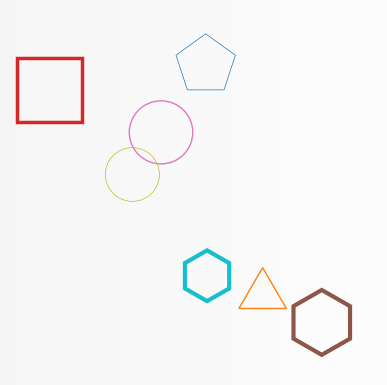[{"shape": "pentagon", "thickness": 0.5, "radius": 0.4, "center": [0.531, 0.832]}, {"shape": "triangle", "thickness": 1, "radius": 0.35, "center": [0.678, 0.234]}, {"shape": "square", "thickness": 2.5, "radius": 0.41, "center": [0.128, 0.765]}, {"shape": "hexagon", "thickness": 3, "radius": 0.42, "center": [0.83, 0.163]}, {"shape": "circle", "thickness": 1, "radius": 0.41, "center": [0.416, 0.656]}, {"shape": "circle", "thickness": 0.5, "radius": 0.35, "center": [0.342, 0.547]}, {"shape": "hexagon", "thickness": 3, "radius": 0.33, "center": [0.534, 0.284]}]